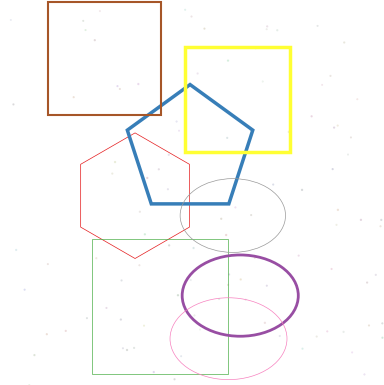[{"shape": "hexagon", "thickness": 0.5, "radius": 0.82, "center": [0.351, 0.492]}, {"shape": "pentagon", "thickness": 2.5, "radius": 0.86, "center": [0.494, 0.609]}, {"shape": "square", "thickness": 0.5, "radius": 0.88, "center": [0.415, 0.203]}, {"shape": "oval", "thickness": 2, "radius": 0.75, "center": [0.624, 0.232]}, {"shape": "square", "thickness": 2.5, "radius": 0.68, "center": [0.617, 0.742]}, {"shape": "square", "thickness": 1.5, "radius": 0.73, "center": [0.273, 0.849]}, {"shape": "oval", "thickness": 0.5, "radius": 0.76, "center": [0.594, 0.12]}, {"shape": "oval", "thickness": 0.5, "radius": 0.68, "center": [0.605, 0.44]}]